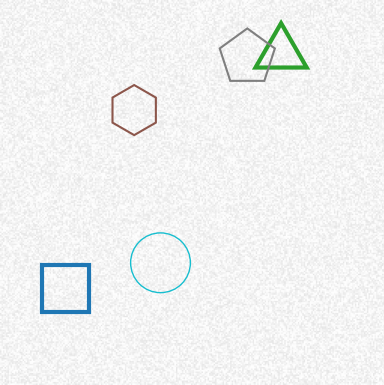[{"shape": "square", "thickness": 3, "radius": 0.31, "center": [0.17, 0.25]}, {"shape": "triangle", "thickness": 3, "radius": 0.38, "center": [0.73, 0.863]}, {"shape": "hexagon", "thickness": 1.5, "radius": 0.33, "center": [0.349, 0.714]}, {"shape": "pentagon", "thickness": 1.5, "radius": 0.38, "center": [0.642, 0.851]}, {"shape": "circle", "thickness": 1, "radius": 0.39, "center": [0.417, 0.317]}]